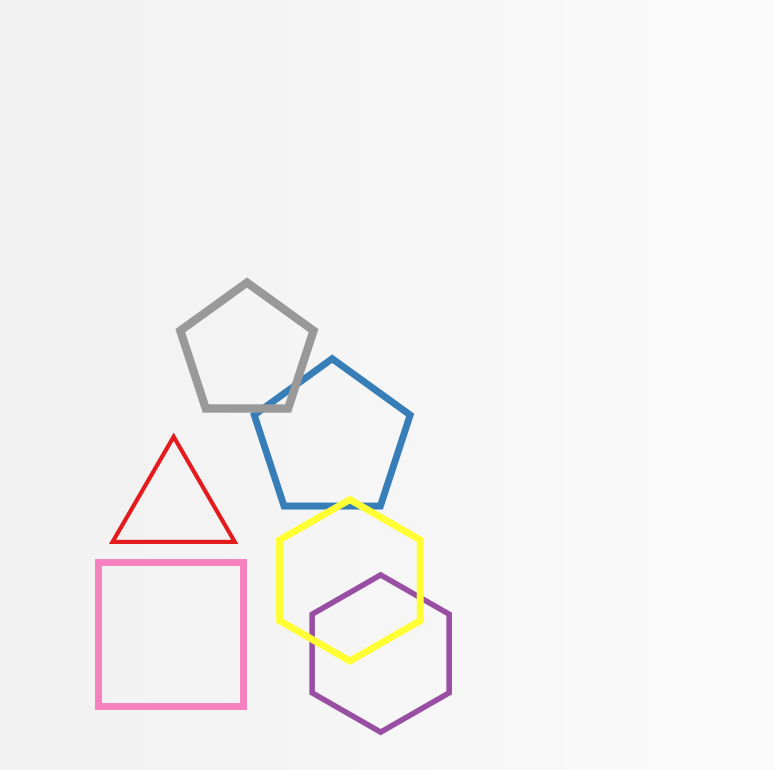[{"shape": "triangle", "thickness": 1.5, "radius": 0.46, "center": [0.224, 0.342]}, {"shape": "pentagon", "thickness": 2.5, "radius": 0.53, "center": [0.429, 0.428]}, {"shape": "hexagon", "thickness": 2, "radius": 0.51, "center": [0.491, 0.151]}, {"shape": "hexagon", "thickness": 2.5, "radius": 0.52, "center": [0.451, 0.246]}, {"shape": "square", "thickness": 2.5, "radius": 0.47, "center": [0.22, 0.177]}, {"shape": "pentagon", "thickness": 3, "radius": 0.45, "center": [0.319, 0.543]}]